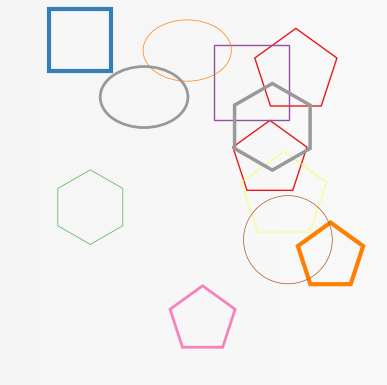[{"shape": "pentagon", "thickness": 1, "radius": 0.5, "center": [0.696, 0.587]}, {"shape": "pentagon", "thickness": 1, "radius": 0.56, "center": [0.764, 0.815]}, {"shape": "square", "thickness": 3, "radius": 0.4, "center": [0.206, 0.897]}, {"shape": "hexagon", "thickness": 0.5, "radius": 0.48, "center": [0.233, 0.462]}, {"shape": "square", "thickness": 1, "radius": 0.48, "center": [0.648, 0.786]}, {"shape": "oval", "thickness": 0.5, "radius": 0.57, "center": [0.483, 0.869]}, {"shape": "pentagon", "thickness": 3, "radius": 0.44, "center": [0.853, 0.333]}, {"shape": "pentagon", "thickness": 0.5, "radius": 0.58, "center": [0.733, 0.491]}, {"shape": "circle", "thickness": 0.5, "radius": 0.57, "center": [0.743, 0.377]}, {"shape": "pentagon", "thickness": 2, "radius": 0.44, "center": [0.523, 0.169]}, {"shape": "oval", "thickness": 2, "radius": 0.57, "center": [0.372, 0.748]}, {"shape": "hexagon", "thickness": 2.5, "radius": 0.56, "center": [0.703, 0.671]}]